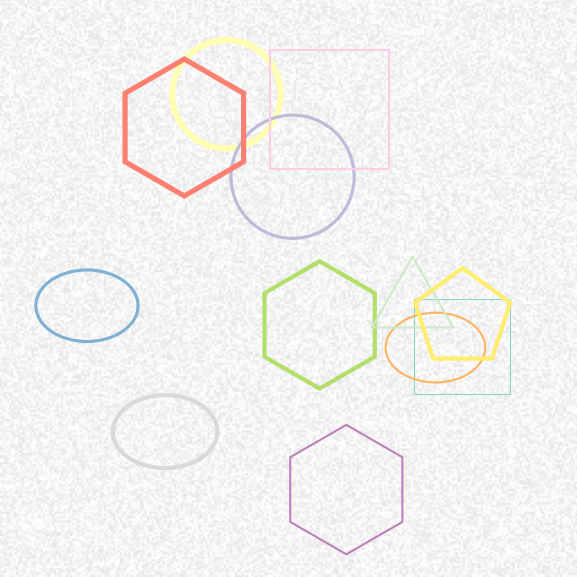[{"shape": "square", "thickness": 0.5, "radius": 0.41, "center": [0.8, 0.4]}, {"shape": "circle", "thickness": 3, "radius": 0.47, "center": [0.392, 0.836]}, {"shape": "circle", "thickness": 1.5, "radius": 0.53, "center": [0.507, 0.693]}, {"shape": "hexagon", "thickness": 2.5, "radius": 0.59, "center": [0.319, 0.778]}, {"shape": "oval", "thickness": 1.5, "radius": 0.44, "center": [0.151, 0.47]}, {"shape": "oval", "thickness": 1, "radius": 0.43, "center": [0.754, 0.397]}, {"shape": "hexagon", "thickness": 2, "radius": 0.55, "center": [0.554, 0.436]}, {"shape": "square", "thickness": 1, "radius": 0.52, "center": [0.57, 0.81]}, {"shape": "oval", "thickness": 2, "radius": 0.45, "center": [0.286, 0.252]}, {"shape": "hexagon", "thickness": 1, "radius": 0.56, "center": [0.6, 0.151]}, {"shape": "triangle", "thickness": 1, "radius": 0.41, "center": [0.714, 0.473]}, {"shape": "pentagon", "thickness": 2, "radius": 0.43, "center": [0.801, 0.448]}]